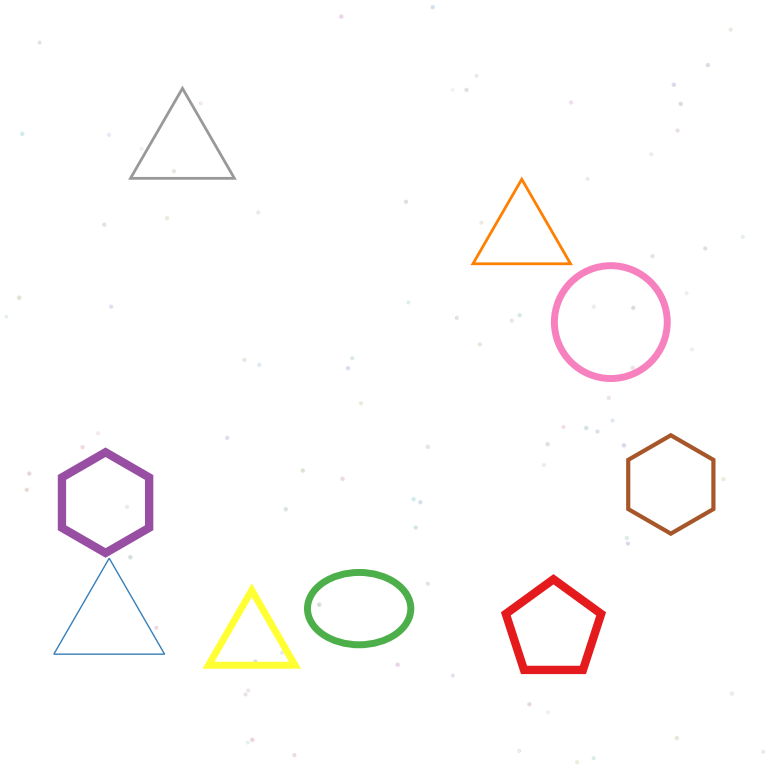[{"shape": "pentagon", "thickness": 3, "radius": 0.33, "center": [0.719, 0.183]}, {"shape": "triangle", "thickness": 0.5, "radius": 0.42, "center": [0.142, 0.192]}, {"shape": "oval", "thickness": 2.5, "radius": 0.34, "center": [0.466, 0.21]}, {"shape": "hexagon", "thickness": 3, "radius": 0.33, "center": [0.137, 0.347]}, {"shape": "triangle", "thickness": 1, "radius": 0.37, "center": [0.678, 0.694]}, {"shape": "triangle", "thickness": 2.5, "radius": 0.32, "center": [0.327, 0.168]}, {"shape": "hexagon", "thickness": 1.5, "radius": 0.32, "center": [0.871, 0.371]}, {"shape": "circle", "thickness": 2.5, "radius": 0.37, "center": [0.793, 0.582]}, {"shape": "triangle", "thickness": 1, "radius": 0.39, "center": [0.237, 0.807]}]